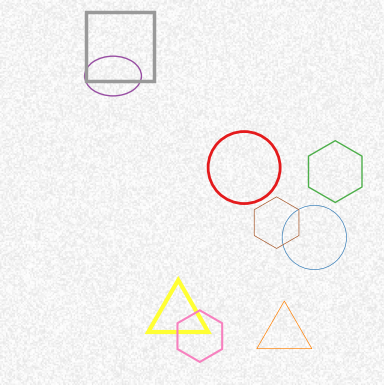[{"shape": "circle", "thickness": 2, "radius": 0.47, "center": [0.634, 0.565]}, {"shape": "circle", "thickness": 0.5, "radius": 0.42, "center": [0.817, 0.383]}, {"shape": "hexagon", "thickness": 1, "radius": 0.4, "center": [0.871, 0.554]}, {"shape": "oval", "thickness": 1, "radius": 0.37, "center": [0.294, 0.803]}, {"shape": "triangle", "thickness": 0.5, "radius": 0.41, "center": [0.739, 0.136]}, {"shape": "triangle", "thickness": 3, "radius": 0.45, "center": [0.463, 0.183]}, {"shape": "hexagon", "thickness": 0.5, "radius": 0.34, "center": [0.718, 0.422]}, {"shape": "hexagon", "thickness": 1.5, "radius": 0.34, "center": [0.519, 0.127]}, {"shape": "square", "thickness": 2.5, "radius": 0.45, "center": [0.312, 0.879]}]